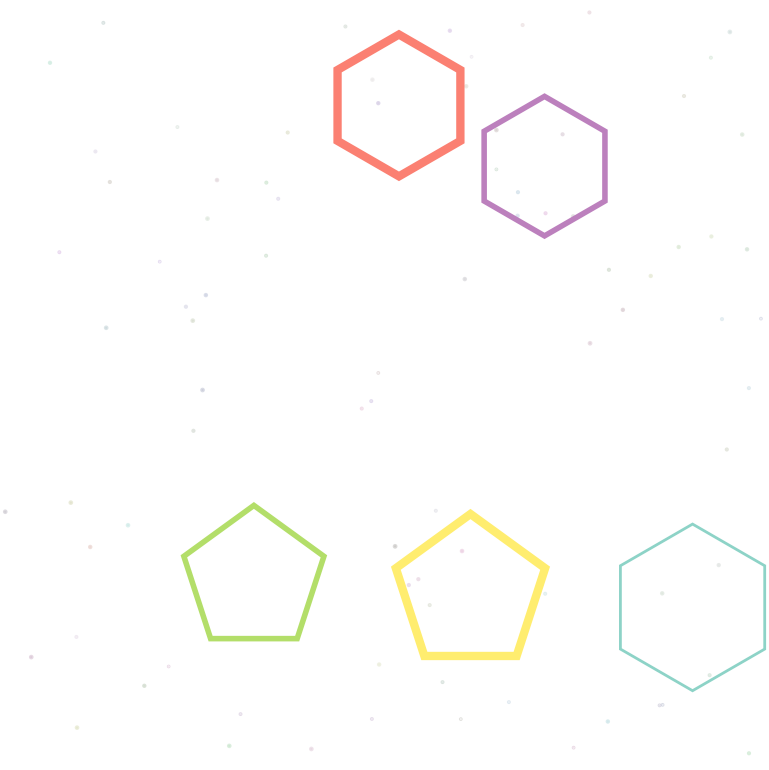[{"shape": "hexagon", "thickness": 1, "radius": 0.54, "center": [0.899, 0.211]}, {"shape": "hexagon", "thickness": 3, "radius": 0.46, "center": [0.518, 0.863]}, {"shape": "pentagon", "thickness": 2, "radius": 0.48, "center": [0.33, 0.248]}, {"shape": "hexagon", "thickness": 2, "radius": 0.45, "center": [0.707, 0.784]}, {"shape": "pentagon", "thickness": 3, "radius": 0.51, "center": [0.611, 0.231]}]